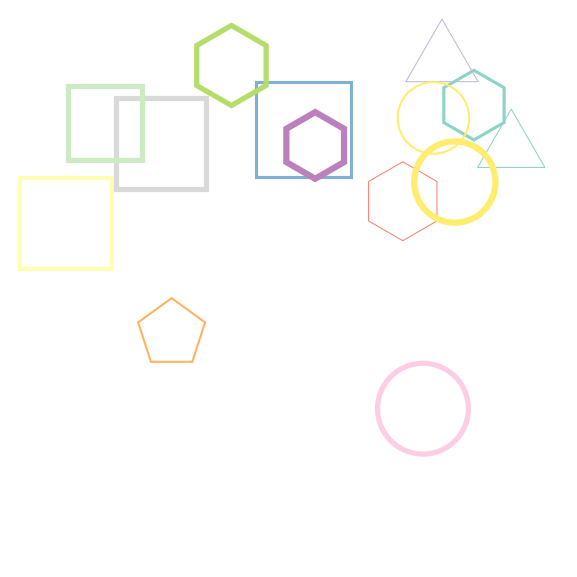[{"shape": "triangle", "thickness": 0.5, "radius": 0.34, "center": [0.885, 0.743]}, {"shape": "hexagon", "thickness": 1.5, "radius": 0.3, "center": [0.821, 0.817]}, {"shape": "square", "thickness": 2, "radius": 0.4, "center": [0.114, 0.612]}, {"shape": "triangle", "thickness": 0.5, "radius": 0.36, "center": [0.765, 0.894]}, {"shape": "hexagon", "thickness": 0.5, "radius": 0.34, "center": [0.697, 0.651]}, {"shape": "square", "thickness": 1.5, "radius": 0.41, "center": [0.526, 0.775]}, {"shape": "pentagon", "thickness": 1, "radius": 0.3, "center": [0.297, 0.422]}, {"shape": "hexagon", "thickness": 2.5, "radius": 0.35, "center": [0.401, 0.886]}, {"shape": "circle", "thickness": 2.5, "radius": 0.39, "center": [0.732, 0.291]}, {"shape": "square", "thickness": 2.5, "radius": 0.39, "center": [0.279, 0.751]}, {"shape": "hexagon", "thickness": 3, "radius": 0.29, "center": [0.546, 0.747]}, {"shape": "square", "thickness": 2.5, "radius": 0.32, "center": [0.182, 0.786]}, {"shape": "circle", "thickness": 3, "radius": 0.35, "center": [0.788, 0.684]}, {"shape": "circle", "thickness": 1, "radius": 0.31, "center": [0.751, 0.795]}]